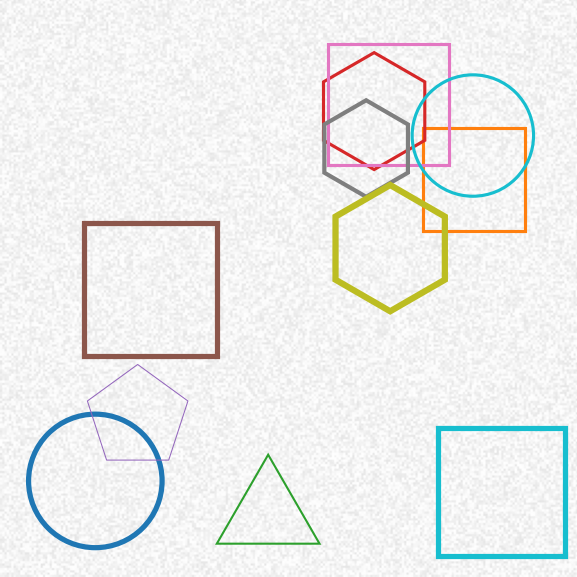[{"shape": "circle", "thickness": 2.5, "radius": 0.58, "center": [0.165, 0.166]}, {"shape": "square", "thickness": 1.5, "radius": 0.45, "center": [0.821, 0.689]}, {"shape": "triangle", "thickness": 1, "radius": 0.51, "center": [0.464, 0.109]}, {"shape": "hexagon", "thickness": 1.5, "radius": 0.51, "center": [0.648, 0.807]}, {"shape": "pentagon", "thickness": 0.5, "radius": 0.46, "center": [0.238, 0.276]}, {"shape": "square", "thickness": 2.5, "radius": 0.58, "center": [0.261, 0.498]}, {"shape": "square", "thickness": 1.5, "radius": 0.52, "center": [0.673, 0.818]}, {"shape": "hexagon", "thickness": 2, "radius": 0.42, "center": [0.634, 0.742]}, {"shape": "hexagon", "thickness": 3, "radius": 0.55, "center": [0.676, 0.569]}, {"shape": "circle", "thickness": 1.5, "radius": 0.53, "center": [0.819, 0.764]}, {"shape": "square", "thickness": 2.5, "radius": 0.55, "center": [0.869, 0.147]}]